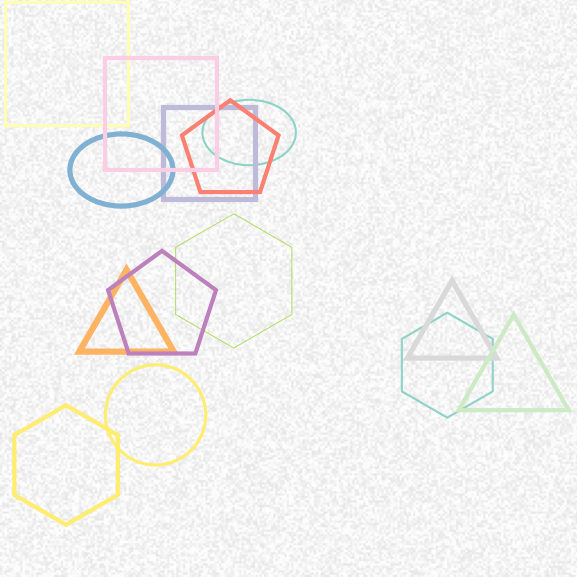[{"shape": "hexagon", "thickness": 1, "radius": 0.45, "center": [0.775, 0.367]}, {"shape": "oval", "thickness": 1, "radius": 0.4, "center": [0.431, 0.77]}, {"shape": "square", "thickness": 1.5, "radius": 0.53, "center": [0.115, 0.889]}, {"shape": "square", "thickness": 2.5, "radius": 0.4, "center": [0.362, 0.735]}, {"shape": "pentagon", "thickness": 2, "radius": 0.44, "center": [0.399, 0.738]}, {"shape": "oval", "thickness": 2.5, "radius": 0.45, "center": [0.21, 0.705]}, {"shape": "triangle", "thickness": 3, "radius": 0.47, "center": [0.219, 0.438]}, {"shape": "hexagon", "thickness": 0.5, "radius": 0.58, "center": [0.405, 0.513]}, {"shape": "square", "thickness": 2, "radius": 0.48, "center": [0.279, 0.802]}, {"shape": "triangle", "thickness": 2.5, "radius": 0.45, "center": [0.783, 0.424]}, {"shape": "pentagon", "thickness": 2, "radius": 0.49, "center": [0.281, 0.466]}, {"shape": "triangle", "thickness": 2, "radius": 0.55, "center": [0.889, 0.344]}, {"shape": "hexagon", "thickness": 2, "radius": 0.52, "center": [0.114, 0.194]}, {"shape": "circle", "thickness": 1.5, "radius": 0.43, "center": [0.269, 0.281]}]